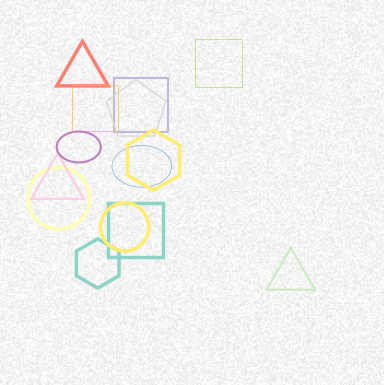[{"shape": "hexagon", "thickness": 2.5, "radius": 0.32, "center": [0.254, 0.316]}, {"shape": "square", "thickness": 2.5, "radius": 0.35, "center": [0.352, 0.402]}, {"shape": "circle", "thickness": 2.5, "radius": 0.4, "center": [0.153, 0.485]}, {"shape": "square", "thickness": 1.5, "radius": 0.35, "center": [0.367, 0.726]}, {"shape": "triangle", "thickness": 2.5, "radius": 0.39, "center": [0.214, 0.815]}, {"shape": "oval", "thickness": 0.5, "radius": 0.39, "center": [0.368, 0.568]}, {"shape": "square", "thickness": 0.5, "radius": 0.3, "center": [0.247, 0.719]}, {"shape": "square", "thickness": 0.5, "radius": 0.31, "center": [0.568, 0.836]}, {"shape": "triangle", "thickness": 1.5, "radius": 0.39, "center": [0.15, 0.523]}, {"shape": "pentagon", "thickness": 1, "radius": 0.41, "center": [0.354, 0.712]}, {"shape": "oval", "thickness": 1.5, "radius": 0.29, "center": [0.205, 0.618]}, {"shape": "triangle", "thickness": 1.5, "radius": 0.36, "center": [0.755, 0.284]}, {"shape": "hexagon", "thickness": 2.5, "radius": 0.39, "center": [0.399, 0.584]}, {"shape": "circle", "thickness": 2.5, "radius": 0.31, "center": [0.324, 0.41]}]